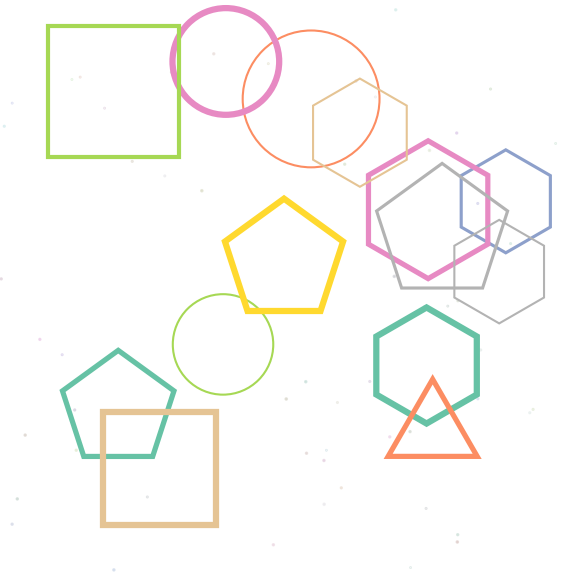[{"shape": "hexagon", "thickness": 3, "radius": 0.5, "center": [0.739, 0.366]}, {"shape": "pentagon", "thickness": 2.5, "radius": 0.51, "center": [0.205, 0.291]}, {"shape": "circle", "thickness": 1, "radius": 0.59, "center": [0.539, 0.828]}, {"shape": "triangle", "thickness": 2.5, "radius": 0.44, "center": [0.749, 0.253]}, {"shape": "hexagon", "thickness": 1.5, "radius": 0.45, "center": [0.876, 0.651]}, {"shape": "circle", "thickness": 3, "radius": 0.46, "center": [0.391, 0.893]}, {"shape": "hexagon", "thickness": 2.5, "radius": 0.6, "center": [0.741, 0.636]}, {"shape": "circle", "thickness": 1, "radius": 0.43, "center": [0.386, 0.403]}, {"shape": "square", "thickness": 2, "radius": 0.57, "center": [0.196, 0.841]}, {"shape": "pentagon", "thickness": 3, "radius": 0.54, "center": [0.492, 0.548]}, {"shape": "hexagon", "thickness": 1, "radius": 0.47, "center": [0.623, 0.769]}, {"shape": "square", "thickness": 3, "radius": 0.49, "center": [0.277, 0.188]}, {"shape": "hexagon", "thickness": 1, "radius": 0.45, "center": [0.864, 0.529]}, {"shape": "pentagon", "thickness": 1.5, "radius": 0.6, "center": [0.766, 0.597]}]